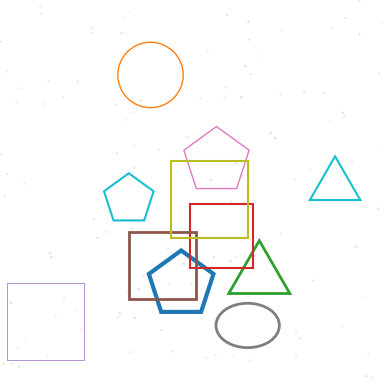[{"shape": "pentagon", "thickness": 3, "radius": 0.44, "center": [0.471, 0.261]}, {"shape": "circle", "thickness": 1, "radius": 0.42, "center": [0.391, 0.805]}, {"shape": "triangle", "thickness": 2, "radius": 0.46, "center": [0.674, 0.283]}, {"shape": "square", "thickness": 1.5, "radius": 0.41, "center": [0.575, 0.387]}, {"shape": "square", "thickness": 0.5, "radius": 0.5, "center": [0.119, 0.164]}, {"shape": "square", "thickness": 2, "radius": 0.43, "center": [0.423, 0.31]}, {"shape": "pentagon", "thickness": 1, "radius": 0.45, "center": [0.562, 0.582]}, {"shape": "oval", "thickness": 2, "radius": 0.41, "center": [0.643, 0.155]}, {"shape": "square", "thickness": 1.5, "radius": 0.5, "center": [0.545, 0.483]}, {"shape": "pentagon", "thickness": 1.5, "radius": 0.34, "center": [0.335, 0.482]}, {"shape": "triangle", "thickness": 1.5, "radius": 0.38, "center": [0.87, 0.518]}]